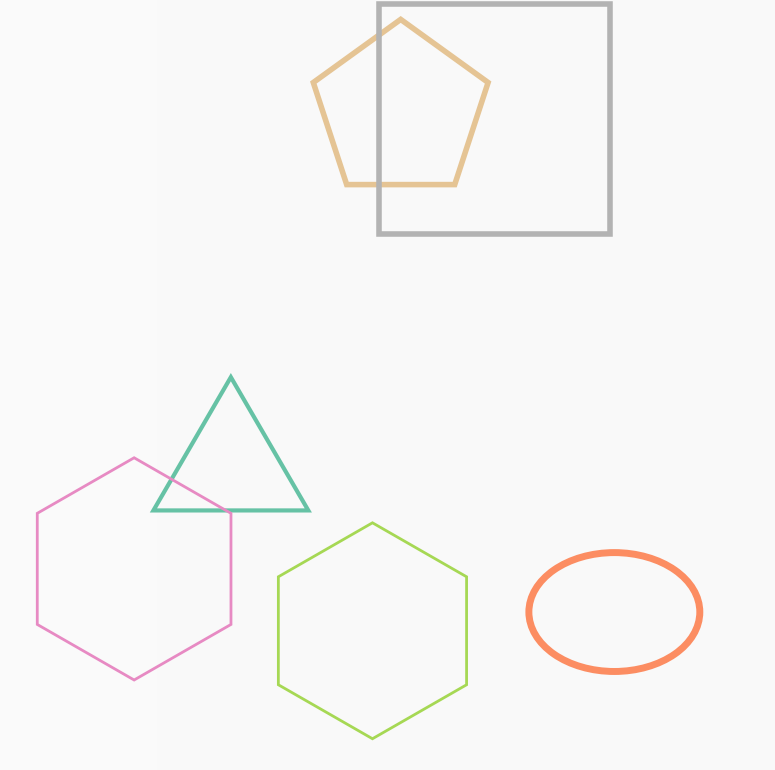[{"shape": "triangle", "thickness": 1.5, "radius": 0.58, "center": [0.298, 0.395]}, {"shape": "oval", "thickness": 2.5, "radius": 0.55, "center": [0.793, 0.205]}, {"shape": "hexagon", "thickness": 1, "radius": 0.72, "center": [0.173, 0.261]}, {"shape": "hexagon", "thickness": 1, "radius": 0.7, "center": [0.481, 0.181]}, {"shape": "pentagon", "thickness": 2, "radius": 0.59, "center": [0.517, 0.856]}, {"shape": "square", "thickness": 2, "radius": 0.75, "center": [0.638, 0.845]}]